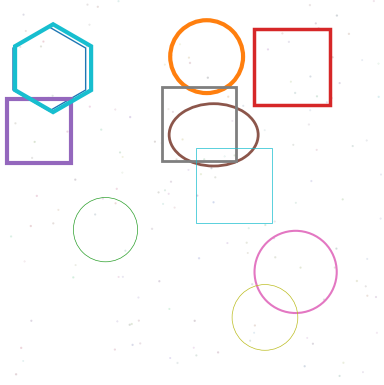[{"shape": "hexagon", "thickness": 1, "radius": 0.55, "center": [0.128, 0.821]}, {"shape": "circle", "thickness": 3, "radius": 0.47, "center": [0.537, 0.853]}, {"shape": "circle", "thickness": 0.5, "radius": 0.42, "center": [0.274, 0.403]}, {"shape": "square", "thickness": 2.5, "radius": 0.49, "center": [0.758, 0.826]}, {"shape": "square", "thickness": 3, "radius": 0.42, "center": [0.1, 0.659]}, {"shape": "oval", "thickness": 2, "radius": 0.58, "center": [0.555, 0.65]}, {"shape": "circle", "thickness": 1.5, "radius": 0.53, "center": [0.768, 0.294]}, {"shape": "square", "thickness": 2, "radius": 0.48, "center": [0.517, 0.679]}, {"shape": "circle", "thickness": 0.5, "radius": 0.43, "center": [0.688, 0.175]}, {"shape": "square", "thickness": 0.5, "radius": 0.49, "center": [0.608, 0.519]}, {"shape": "hexagon", "thickness": 3, "radius": 0.57, "center": [0.138, 0.823]}]